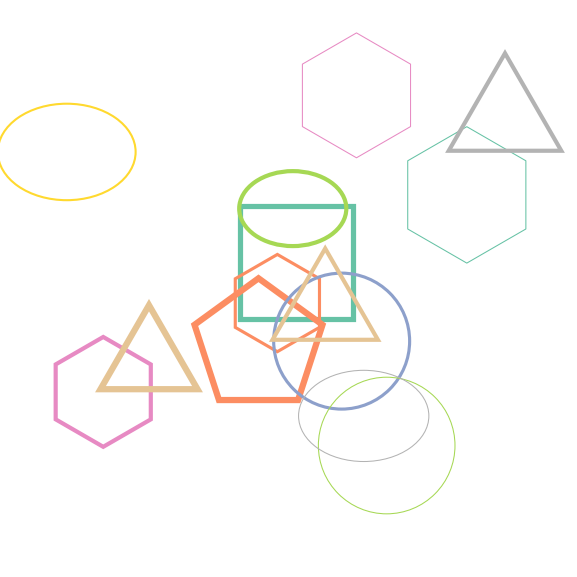[{"shape": "square", "thickness": 2.5, "radius": 0.49, "center": [0.514, 0.545]}, {"shape": "hexagon", "thickness": 0.5, "radius": 0.59, "center": [0.808, 0.662]}, {"shape": "pentagon", "thickness": 3, "radius": 0.58, "center": [0.448, 0.401]}, {"shape": "hexagon", "thickness": 1.5, "radius": 0.42, "center": [0.48, 0.474]}, {"shape": "circle", "thickness": 1.5, "radius": 0.59, "center": [0.592, 0.408]}, {"shape": "hexagon", "thickness": 2, "radius": 0.48, "center": [0.179, 0.321]}, {"shape": "hexagon", "thickness": 0.5, "radius": 0.54, "center": [0.617, 0.834]}, {"shape": "oval", "thickness": 2, "radius": 0.46, "center": [0.507, 0.638]}, {"shape": "circle", "thickness": 0.5, "radius": 0.59, "center": [0.67, 0.228]}, {"shape": "oval", "thickness": 1, "radius": 0.6, "center": [0.116, 0.736]}, {"shape": "triangle", "thickness": 3, "radius": 0.48, "center": [0.258, 0.374]}, {"shape": "triangle", "thickness": 2, "radius": 0.53, "center": [0.563, 0.463]}, {"shape": "triangle", "thickness": 2, "radius": 0.56, "center": [0.874, 0.794]}, {"shape": "oval", "thickness": 0.5, "radius": 0.56, "center": [0.63, 0.279]}]